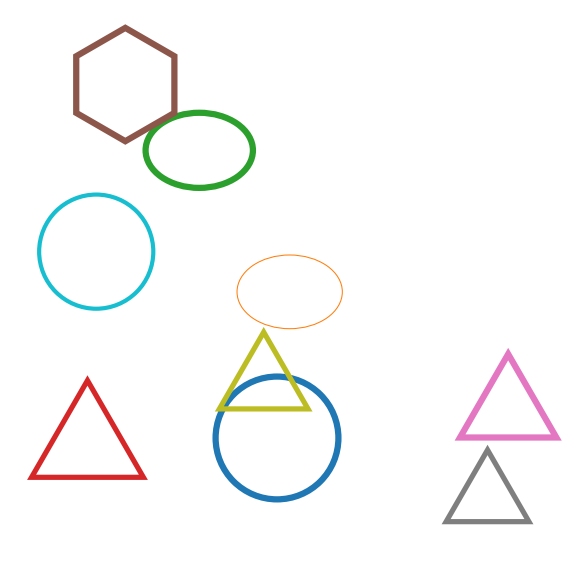[{"shape": "circle", "thickness": 3, "radius": 0.53, "center": [0.48, 0.241]}, {"shape": "oval", "thickness": 0.5, "radius": 0.46, "center": [0.502, 0.494]}, {"shape": "oval", "thickness": 3, "radius": 0.46, "center": [0.345, 0.739]}, {"shape": "triangle", "thickness": 2.5, "radius": 0.56, "center": [0.151, 0.229]}, {"shape": "hexagon", "thickness": 3, "radius": 0.49, "center": [0.217, 0.853]}, {"shape": "triangle", "thickness": 3, "radius": 0.48, "center": [0.88, 0.29]}, {"shape": "triangle", "thickness": 2.5, "radius": 0.41, "center": [0.844, 0.137]}, {"shape": "triangle", "thickness": 2.5, "radius": 0.44, "center": [0.457, 0.335]}, {"shape": "circle", "thickness": 2, "radius": 0.49, "center": [0.167, 0.563]}]